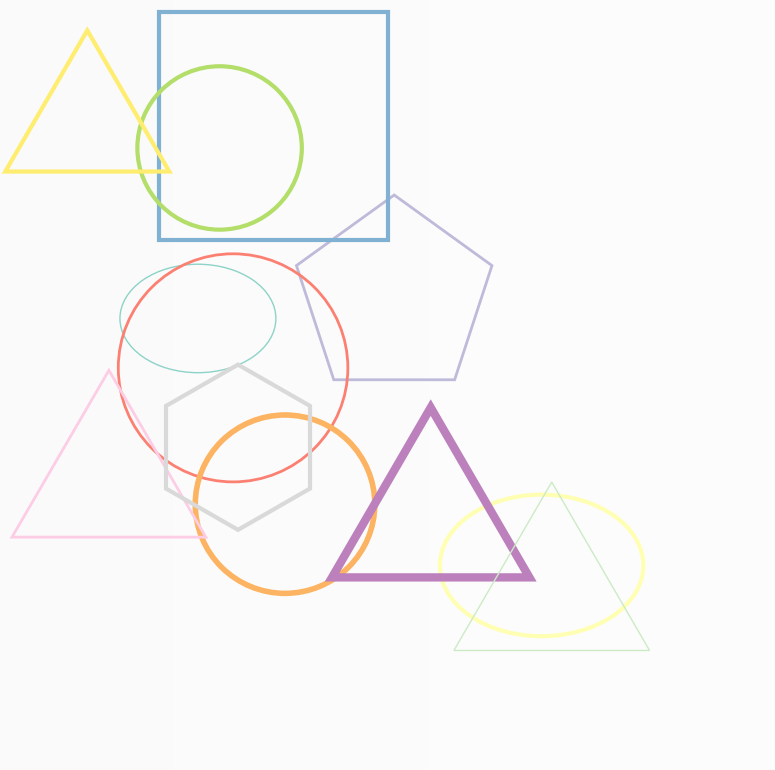[{"shape": "oval", "thickness": 0.5, "radius": 0.5, "center": [0.255, 0.586]}, {"shape": "oval", "thickness": 1.5, "radius": 0.66, "center": [0.699, 0.266]}, {"shape": "pentagon", "thickness": 1, "radius": 0.66, "center": [0.509, 0.614]}, {"shape": "circle", "thickness": 1, "radius": 0.74, "center": [0.301, 0.522]}, {"shape": "square", "thickness": 1.5, "radius": 0.74, "center": [0.353, 0.837]}, {"shape": "circle", "thickness": 2, "radius": 0.58, "center": [0.368, 0.345]}, {"shape": "circle", "thickness": 1.5, "radius": 0.53, "center": [0.283, 0.808]}, {"shape": "triangle", "thickness": 1, "radius": 0.72, "center": [0.141, 0.375]}, {"shape": "hexagon", "thickness": 1.5, "radius": 0.54, "center": [0.307, 0.419]}, {"shape": "triangle", "thickness": 3, "radius": 0.74, "center": [0.556, 0.324]}, {"shape": "triangle", "thickness": 0.5, "radius": 0.73, "center": [0.712, 0.228]}, {"shape": "triangle", "thickness": 1.5, "radius": 0.61, "center": [0.113, 0.838]}]